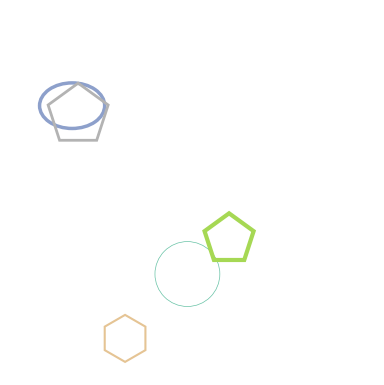[{"shape": "circle", "thickness": 0.5, "radius": 0.42, "center": [0.487, 0.288]}, {"shape": "oval", "thickness": 2.5, "radius": 0.42, "center": [0.187, 0.726]}, {"shape": "pentagon", "thickness": 3, "radius": 0.34, "center": [0.595, 0.379]}, {"shape": "hexagon", "thickness": 1.5, "radius": 0.31, "center": [0.325, 0.121]}, {"shape": "pentagon", "thickness": 2, "radius": 0.41, "center": [0.203, 0.702]}]